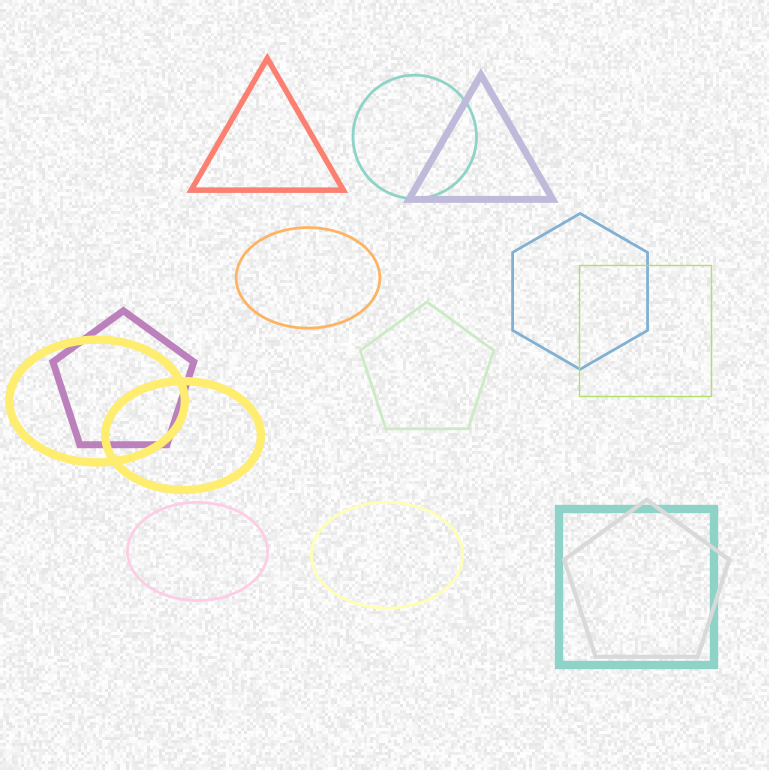[{"shape": "circle", "thickness": 1, "radius": 0.4, "center": [0.539, 0.822]}, {"shape": "square", "thickness": 3, "radius": 0.51, "center": [0.827, 0.238]}, {"shape": "oval", "thickness": 1, "radius": 0.49, "center": [0.503, 0.279]}, {"shape": "triangle", "thickness": 2.5, "radius": 0.54, "center": [0.625, 0.795]}, {"shape": "triangle", "thickness": 2, "radius": 0.57, "center": [0.347, 0.81]}, {"shape": "hexagon", "thickness": 1, "radius": 0.51, "center": [0.753, 0.622]}, {"shape": "oval", "thickness": 1, "radius": 0.47, "center": [0.4, 0.639]}, {"shape": "square", "thickness": 0.5, "radius": 0.43, "center": [0.837, 0.571]}, {"shape": "oval", "thickness": 1, "radius": 0.46, "center": [0.257, 0.284]}, {"shape": "pentagon", "thickness": 1.5, "radius": 0.56, "center": [0.84, 0.238]}, {"shape": "pentagon", "thickness": 2.5, "radius": 0.48, "center": [0.16, 0.5]}, {"shape": "pentagon", "thickness": 1, "radius": 0.46, "center": [0.555, 0.517]}, {"shape": "oval", "thickness": 3, "radius": 0.57, "center": [0.126, 0.479]}, {"shape": "oval", "thickness": 3, "radius": 0.51, "center": [0.238, 0.434]}]